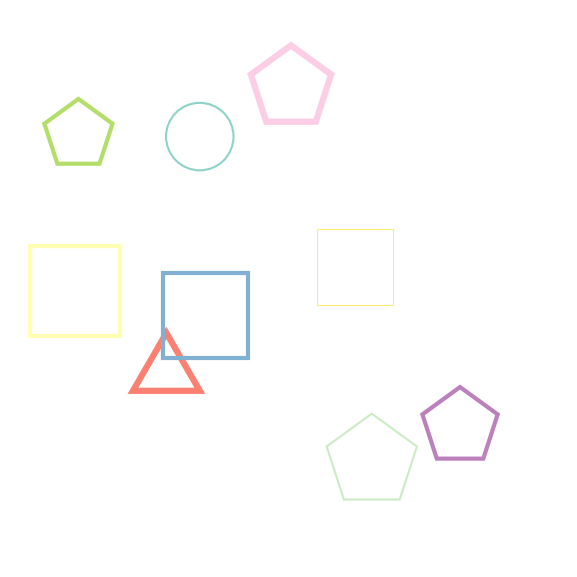[{"shape": "circle", "thickness": 1, "radius": 0.29, "center": [0.346, 0.763]}, {"shape": "square", "thickness": 2, "radius": 0.39, "center": [0.13, 0.495]}, {"shape": "triangle", "thickness": 3, "radius": 0.33, "center": [0.288, 0.356]}, {"shape": "square", "thickness": 2, "radius": 0.37, "center": [0.356, 0.453]}, {"shape": "pentagon", "thickness": 2, "radius": 0.31, "center": [0.136, 0.766]}, {"shape": "pentagon", "thickness": 3, "radius": 0.37, "center": [0.504, 0.848]}, {"shape": "pentagon", "thickness": 2, "radius": 0.34, "center": [0.797, 0.26]}, {"shape": "pentagon", "thickness": 1, "radius": 0.41, "center": [0.644, 0.201]}, {"shape": "square", "thickness": 0.5, "radius": 0.33, "center": [0.615, 0.537]}]